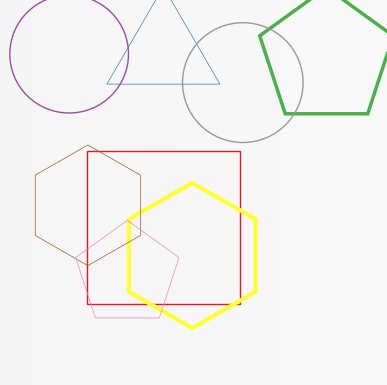[{"shape": "square", "thickness": 1, "radius": 0.99, "center": [0.422, 0.409]}, {"shape": "triangle", "thickness": 0.5, "radius": 0.84, "center": [0.422, 0.866]}, {"shape": "pentagon", "thickness": 2.5, "radius": 0.91, "center": [0.842, 0.851]}, {"shape": "circle", "thickness": 1, "radius": 0.77, "center": [0.178, 0.86]}, {"shape": "hexagon", "thickness": 3, "radius": 0.94, "center": [0.496, 0.336]}, {"shape": "hexagon", "thickness": 0.5, "radius": 0.78, "center": [0.227, 0.467]}, {"shape": "pentagon", "thickness": 0.5, "radius": 0.7, "center": [0.329, 0.288]}, {"shape": "circle", "thickness": 1, "radius": 0.78, "center": [0.627, 0.785]}]